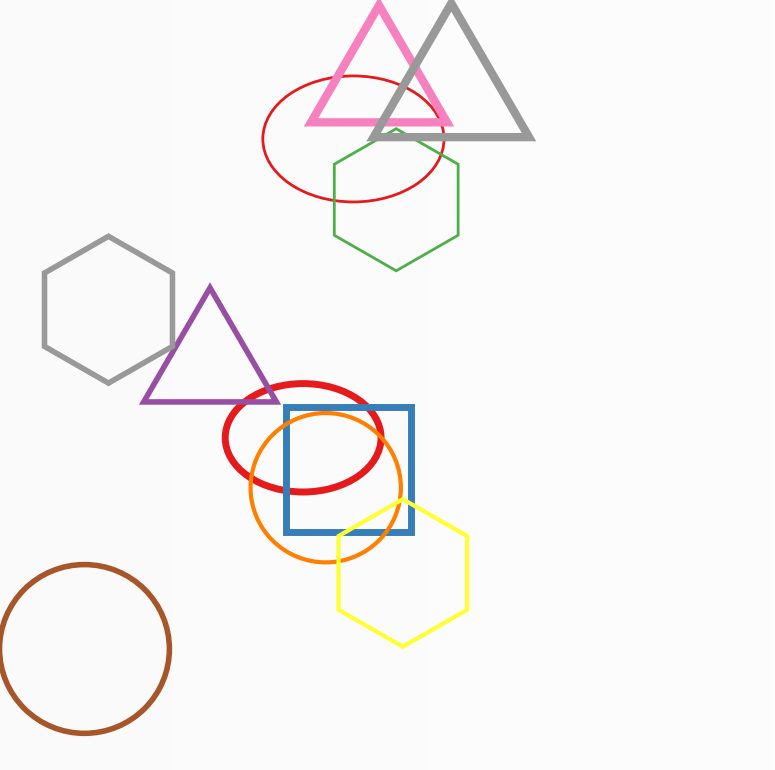[{"shape": "oval", "thickness": 1, "radius": 0.58, "center": [0.456, 0.82]}, {"shape": "oval", "thickness": 2.5, "radius": 0.5, "center": [0.391, 0.431]}, {"shape": "square", "thickness": 2.5, "radius": 0.4, "center": [0.449, 0.39]}, {"shape": "hexagon", "thickness": 1, "radius": 0.46, "center": [0.511, 0.741]}, {"shape": "triangle", "thickness": 2, "radius": 0.49, "center": [0.271, 0.527]}, {"shape": "circle", "thickness": 1.5, "radius": 0.48, "center": [0.42, 0.367]}, {"shape": "hexagon", "thickness": 1.5, "radius": 0.48, "center": [0.52, 0.256]}, {"shape": "circle", "thickness": 2, "radius": 0.55, "center": [0.109, 0.157]}, {"shape": "triangle", "thickness": 3, "radius": 0.51, "center": [0.489, 0.892]}, {"shape": "hexagon", "thickness": 2, "radius": 0.48, "center": [0.14, 0.598]}, {"shape": "triangle", "thickness": 3, "radius": 0.58, "center": [0.582, 0.88]}]